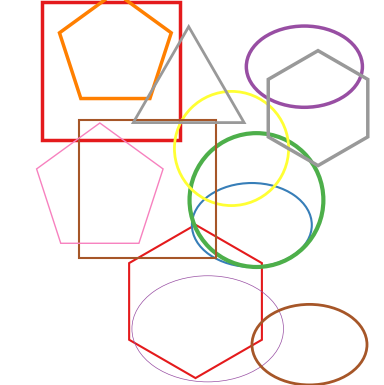[{"shape": "hexagon", "thickness": 1.5, "radius": 1.0, "center": [0.508, 0.217]}, {"shape": "square", "thickness": 2.5, "radius": 0.89, "center": [0.288, 0.816]}, {"shape": "oval", "thickness": 1.5, "radius": 0.78, "center": [0.654, 0.416]}, {"shape": "circle", "thickness": 3, "radius": 0.87, "center": [0.666, 0.48]}, {"shape": "oval", "thickness": 0.5, "radius": 0.98, "center": [0.54, 0.146]}, {"shape": "oval", "thickness": 2.5, "radius": 0.75, "center": [0.791, 0.827]}, {"shape": "pentagon", "thickness": 2.5, "radius": 0.76, "center": [0.3, 0.868]}, {"shape": "circle", "thickness": 2, "radius": 0.74, "center": [0.601, 0.614]}, {"shape": "oval", "thickness": 2, "radius": 0.75, "center": [0.804, 0.105]}, {"shape": "square", "thickness": 1.5, "radius": 0.89, "center": [0.383, 0.509]}, {"shape": "pentagon", "thickness": 1, "radius": 0.86, "center": [0.259, 0.508]}, {"shape": "hexagon", "thickness": 2.5, "radius": 0.75, "center": [0.826, 0.719]}, {"shape": "triangle", "thickness": 2, "radius": 0.83, "center": [0.49, 0.765]}]